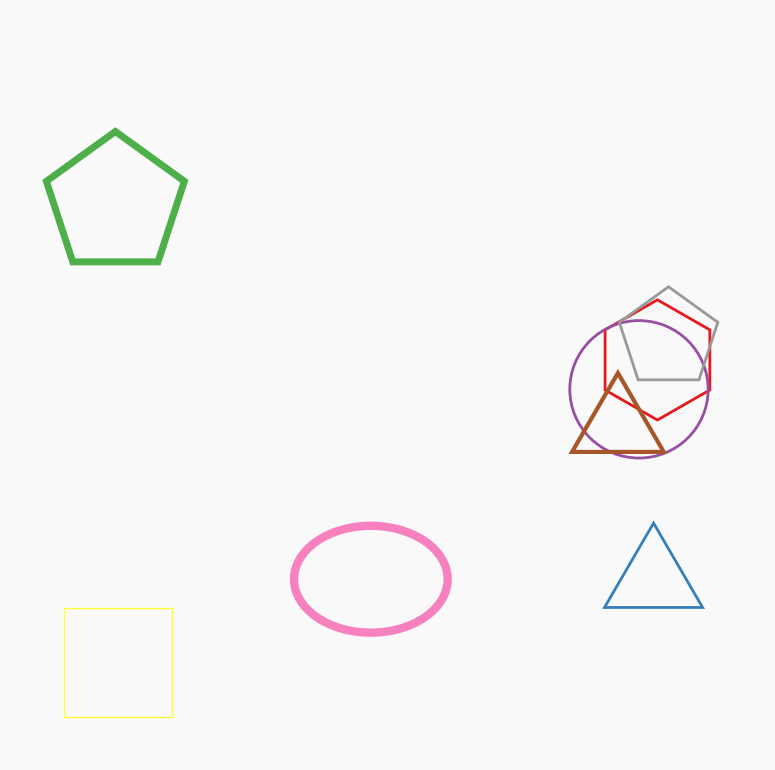[{"shape": "hexagon", "thickness": 1, "radius": 0.39, "center": [0.848, 0.533]}, {"shape": "triangle", "thickness": 1, "radius": 0.37, "center": [0.843, 0.248]}, {"shape": "pentagon", "thickness": 2.5, "radius": 0.47, "center": [0.149, 0.736]}, {"shape": "circle", "thickness": 1, "radius": 0.45, "center": [0.824, 0.494]}, {"shape": "square", "thickness": 0.5, "radius": 0.35, "center": [0.152, 0.14]}, {"shape": "triangle", "thickness": 1.5, "radius": 0.34, "center": [0.797, 0.447]}, {"shape": "oval", "thickness": 3, "radius": 0.5, "center": [0.479, 0.248]}, {"shape": "pentagon", "thickness": 1, "radius": 0.33, "center": [0.863, 0.561]}]